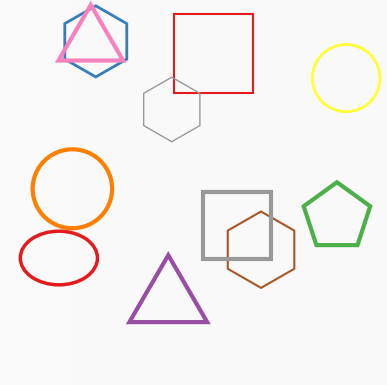[{"shape": "square", "thickness": 1.5, "radius": 0.51, "center": [0.55, 0.862]}, {"shape": "oval", "thickness": 2.5, "radius": 0.5, "center": [0.152, 0.33]}, {"shape": "hexagon", "thickness": 2, "radius": 0.46, "center": [0.247, 0.893]}, {"shape": "pentagon", "thickness": 3, "radius": 0.45, "center": [0.87, 0.436]}, {"shape": "triangle", "thickness": 3, "radius": 0.58, "center": [0.434, 0.221]}, {"shape": "circle", "thickness": 3, "radius": 0.51, "center": [0.187, 0.51]}, {"shape": "circle", "thickness": 2, "radius": 0.44, "center": [0.893, 0.797]}, {"shape": "hexagon", "thickness": 1.5, "radius": 0.5, "center": [0.674, 0.351]}, {"shape": "triangle", "thickness": 3, "radius": 0.48, "center": [0.234, 0.891]}, {"shape": "hexagon", "thickness": 1, "radius": 0.42, "center": [0.443, 0.716]}, {"shape": "square", "thickness": 3, "radius": 0.43, "center": [0.612, 0.414]}]